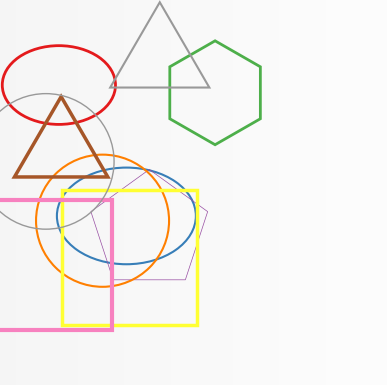[{"shape": "oval", "thickness": 2, "radius": 0.73, "center": [0.152, 0.779]}, {"shape": "oval", "thickness": 1.5, "radius": 0.9, "center": [0.326, 0.439]}, {"shape": "hexagon", "thickness": 2, "radius": 0.67, "center": [0.555, 0.759]}, {"shape": "pentagon", "thickness": 0.5, "radius": 0.79, "center": [0.385, 0.401]}, {"shape": "circle", "thickness": 1.5, "radius": 0.86, "center": [0.265, 0.427]}, {"shape": "square", "thickness": 2.5, "radius": 0.88, "center": [0.334, 0.331]}, {"shape": "triangle", "thickness": 2.5, "radius": 0.7, "center": [0.158, 0.61]}, {"shape": "square", "thickness": 3, "radius": 0.84, "center": [0.121, 0.311]}, {"shape": "circle", "thickness": 1, "radius": 0.88, "center": [0.118, 0.581]}, {"shape": "triangle", "thickness": 1.5, "radius": 0.74, "center": [0.412, 0.846]}]